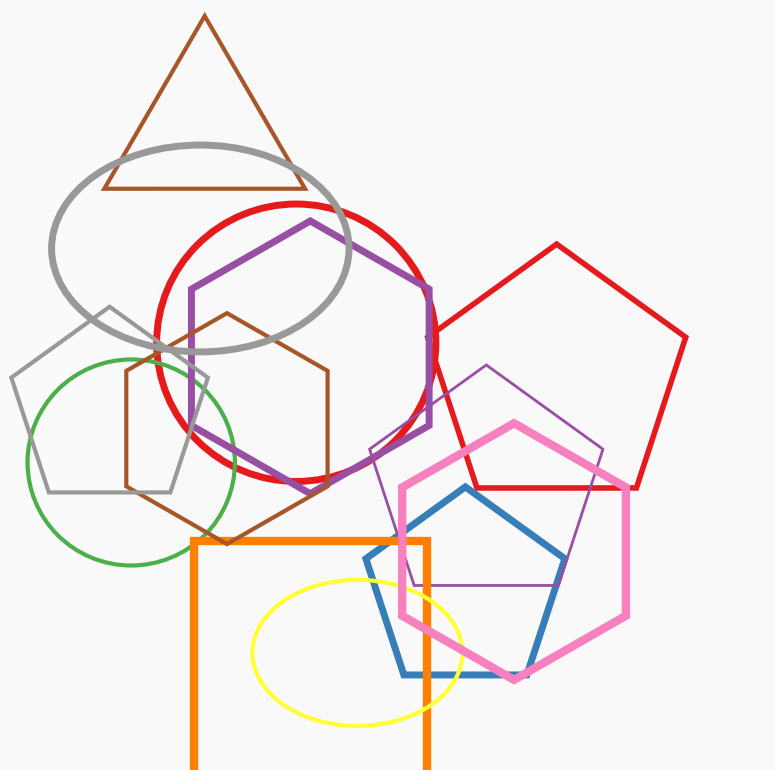[{"shape": "circle", "thickness": 2.5, "radius": 0.9, "center": [0.382, 0.555]}, {"shape": "pentagon", "thickness": 2, "radius": 0.88, "center": [0.718, 0.508]}, {"shape": "pentagon", "thickness": 2.5, "radius": 0.67, "center": [0.6, 0.233]}, {"shape": "circle", "thickness": 1.5, "radius": 0.67, "center": [0.169, 0.399]}, {"shape": "hexagon", "thickness": 2.5, "radius": 0.89, "center": [0.4, 0.536]}, {"shape": "pentagon", "thickness": 1, "radius": 0.79, "center": [0.627, 0.368]}, {"shape": "square", "thickness": 3, "radius": 0.75, "center": [0.401, 0.147]}, {"shape": "oval", "thickness": 1.5, "radius": 0.68, "center": [0.461, 0.152]}, {"shape": "triangle", "thickness": 1.5, "radius": 0.75, "center": [0.264, 0.83]}, {"shape": "hexagon", "thickness": 1.5, "radius": 0.75, "center": [0.293, 0.443]}, {"shape": "hexagon", "thickness": 3, "radius": 0.83, "center": [0.663, 0.284]}, {"shape": "pentagon", "thickness": 1.5, "radius": 0.67, "center": [0.141, 0.468]}, {"shape": "oval", "thickness": 2.5, "radius": 0.96, "center": [0.258, 0.677]}]